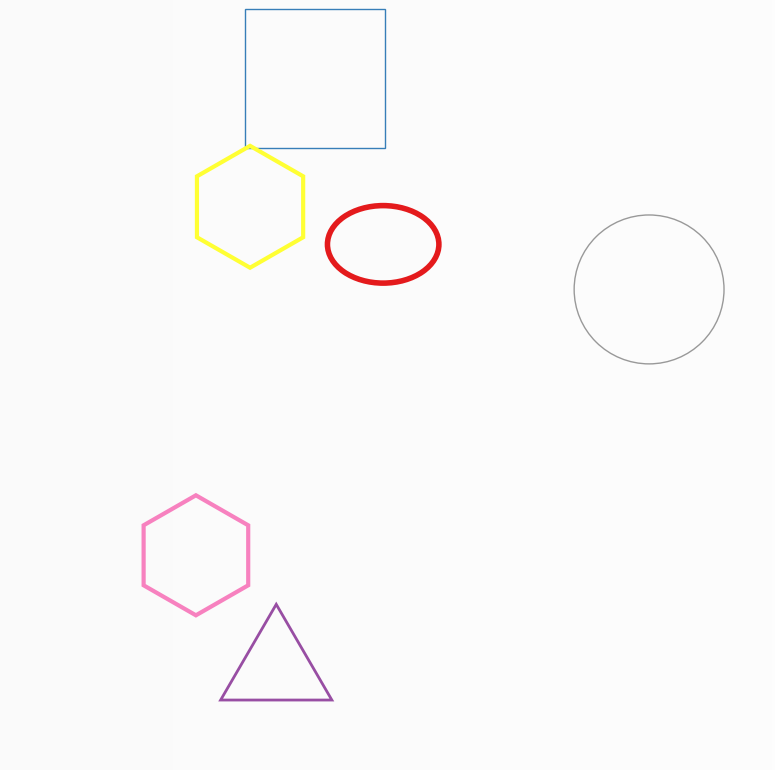[{"shape": "oval", "thickness": 2, "radius": 0.36, "center": [0.494, 0.683]}, {"shape": "square", "thickness": 0.5, "radius": 0.45, "center": [0.406, 0.898]}, {"shape": "triangle", "thickness": 1, "radius": 0.41, "center": [0.356, 0.132]}, {"shape": "hexagon", "thickness": 1.5, "radius": 0.4, "center": [0.323, 0.731]}, {"shape": "hexagon", "thickness": 1.5, "radius": 0.39, "center": [0.253, 0.279]}, {"shape": "circle", "thickness": 0.5, "radius": 0.48, "center": [0.838, 0.624]}]